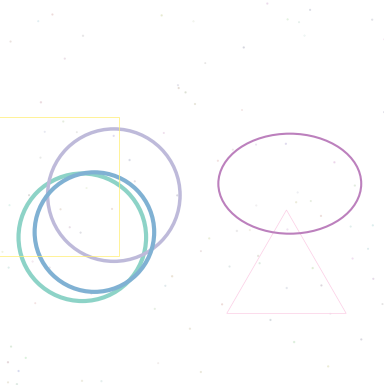[{"shape": "circle", "thickness": 3, "radius": 0.83, "center": [0.214, 0.384]}, {"shape": "circle", "thickness": 2.5, "radius": 0.86, "center": [0.296, 0.493]}, {"shape": "circle", "thickness": 3, "radius": 0.78, "center": [0.245, 0.397]}, {"shape": "triangle", "thickness": 0.5, "radius": 0.9, "center": [0.744, 0.276]}, {"shape": "oval", "thickness": 1.5, "radius": 0.93, "center": [0.753, 0.523]}, {"shape": "square", "thickness": 0.5, "radius": 0.9, "center": [0.129, 0.516]}]